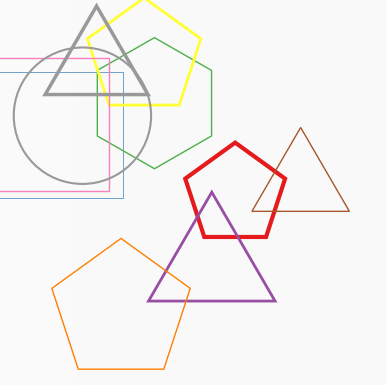[{"shape": "pentagon", "thickness": 3, "radius": 0.68, "center": [0.607, 0.494]}, {"shape": "square", "thickness": 0.5, "radius": 0.82, "center": [0.155, 0.649]}, {"shape": "hexagon", "thickness": 1, "radius": 0.85, "center": [0.399, 0.732]}, {"shape": "triangle", "thickness": 2, "radius": 0.94, "center": [0.547, 0.312]}, {"shape": "pentagon", "thickness": 1, "radius": 0.94, "center": [0.312, 0.193]}, {"shape": "pentagon", "thickness": 2, "radius": 0.77, "center": [0.372, 0.852]}, {"shape": "triangle", "thickness": 1, "radius": 0.73, "center": [0.776, 0.524]}, {"shape": "square", "thickness": 1, "radius": 0.86, "center": [0.108, 0.677]}, {"shape": "triangle", "thickness": 2.5, "radius": 0.77, "center": [0.249, 0.831]}, {"shape": "circle", "thickness": 1.5, "radius": 0.89, "center": [0.213, 0.699]}]